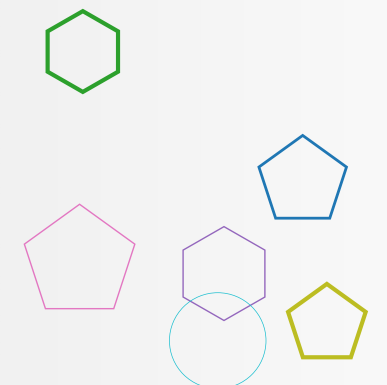[{"shape": "pentagon", "thickness": 2, "radius": 0.59, "center": [0.781, 0.529]}, {"shape": "hexagon", "thickness": 3, "radius": 0.52, "center": [0.214, 0.866]}, {"shape": "hexagon", "thickness": 1, "radius": 0.61, "center": [0.578, 0.289]}, {"shape": "pentagon", "thickness": 1, "radius": 0.75, "center": [0.205, 0.32]}, {"shape": "pentagon", "thickness": 3, "radius": 0.53, "center": [0.844, 0.157]}, {"shape": "circle", "thickness": 0.5, "radius": 0.62, "center": [0.562, 0.115]}]